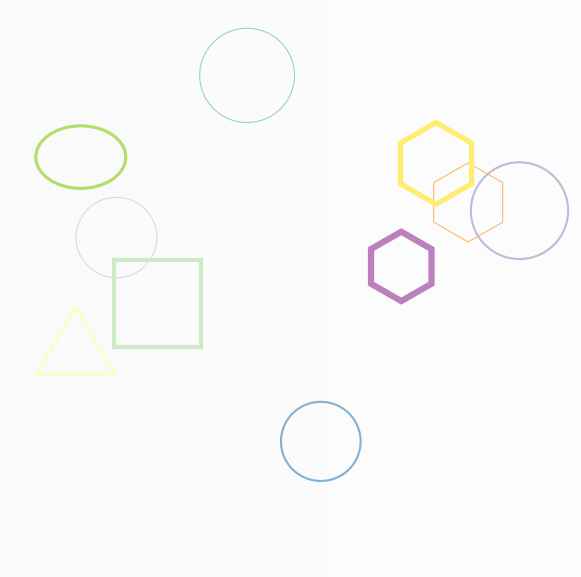[{"shape": "circle", "thickness": 0.5, "radius": 0.41, "center": [0.425, 0.869]}, {"shape": "triangle", "thickness": 1, "radius": 0.39, "center": [0.13, 0.39]}, {"shape": "circle", "thickness": 1, "radius": 0.42, "center": [0.894, 0.634]}, {"shape": "circle", "thickness": 1, "radius": 0.34, "center": [0.552, 0.235]}, {"shape": "hexagon", "thickness": 0.5, "radius": 0.34, "center": [0.805, 0.649]}, {"shape": "oval", "thickness": 1.5, "radius": 0.39, "center": [0.139, 0.727]}, {"shape": "circle", "thickness": 0.5, "radius": 0.35, "center": [0.2, 0.588]}, {"shape": "hexagon", "thickness": 3, "radius": 0.3, "center": [0.69, 0.538]}, {"shape": "square", "thickness": 2, "radius": 0.38, "center": [0.271, 0.474]}, {"shape": "hexagon", "thickness": 2.5, "radius": 0.35, "center": [0.75, 0.716]}]